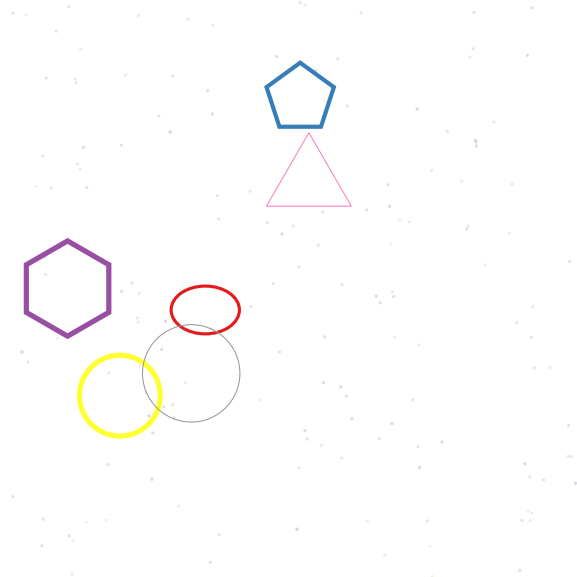[{"shape": "oval", "thickness": 1.5, "radius": 0.3, "center": [0.355, 0.462]}, {"shape": "pentagon", "thickness": 2, "radius": 0.31, "center": [0.52, 0.829]}, {"shape": "hexagon", "thickness": 2.5, "radius": 0.41, "center": [0.117, 0.499]}, {"shape": "circle", "thickness": 2.5, "radius": 0.35, "center": [0.208, 0.314]}, {"shape": "triangle", "thickness": 0.5, "radius": 0.42, "center": [0.535, 0.685]}, {"shape": "circle", "thickness": 0.5, "radius": 0.42, "center": [0.331, 0.353]}]